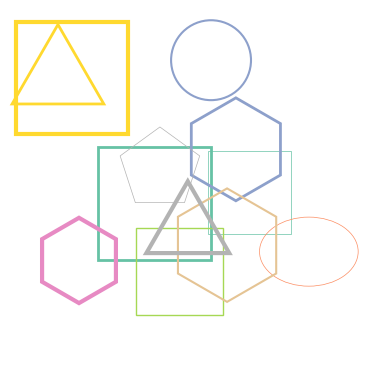[{"shape": "square", "thickness": 0.5, "radius": 0.54, "center": [0.648, 0.5]}, {"shape": "square", "thickness": 2, "radius": 0.73, "center": [0.4, 0.472]}, {"shape": "oval", "thickness": 0.5, "radius": 0.64, "center": [0.802, 0.346]}, {"shape": "circle", "thickness": 1.5, "radius": 0.52, "center": [0.548, 0.844]}, {"shape": "hexagon", "thickness": 2, "radius": 0.67, "center": [0.613, 0.612]}, {"shape": "hexagon", "thickness": 3, "radius": 0.55, "center": [0.205, 0.324]}, {"shape": "square", "thickness": 1, "radius": 0.57, "center": [0.466, 0.295]}, {"shape": "triangle", "thickness": 2, "radius": 0.69, "center": [0.151, 0.799]}, {"shape": "square", "thickness": 3, "radius": 0.73, "center": [0.188, 0.798]}, {"shape": "hexagon", "thickness": 1.5, "radius": 0.74, "center": [0.59, 0.363]}, {"shape": "pentagon", "thickness": 0.5, "radius": 0.54, "center": [0.415, 0.562]}, {"shape": "triangle", "thickness": 3, "radius": 0.62, "center": [0.488, 0.405]}]